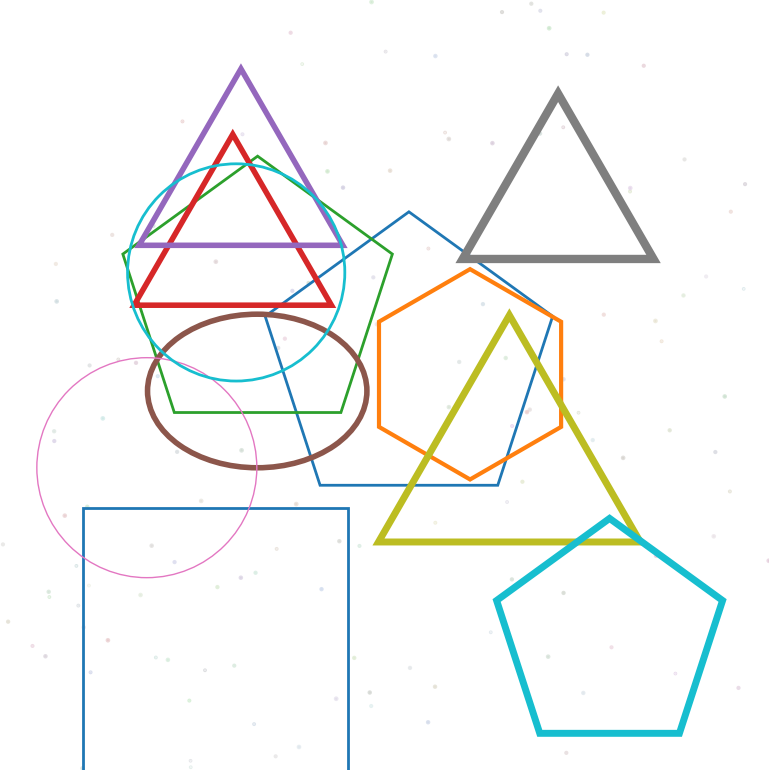[{"shape": "pentagon", "thickness": 1, "radius": 0.98, "center": [0.531, 0.529]}, {"shape": "square", "thickness": 1, "radius": 0.86, "center": [0.28, 0.168]}, {"shape": "hexagon", "thickness": 1.5, "radius": 0.68, "center": [0.61, 0.514]}, {"shape": "pentagon", "thickness": 1, "radius": 0.92, "center": [0.335, 0.613]}, {"shape": "triangle", "thickness": 2, "radius": 0.74, "center": [0.302, 0.678]}, {"shape": "triangle", "thickness": 2, "radius": 0.76, "center": [0.313, 0.758]}, {"shape": "oval", "thickness": 2, "radius": 0.71, "center": [0.334, 0.492]}, {"shape": "circle", "thickness": 0.5, "radius": 0.71, "center": [0.191, 0.393]}, {"shape": "triangle", "thickness": 3, "radius": 0.72, "center": [0.725, 0.735]}, {"shape": "triangle", "thickness": 2.5, "radius": 0.98, "center": [0.662, 0.394]}, {"shape": "pentagon", "thickness": 2.5, "radius": 0.77, "center": [0.792, 0.172]}, {"shape": "circle", "thickness": 1, "radius": 0.71, "center": [0.307, 0.646]}]